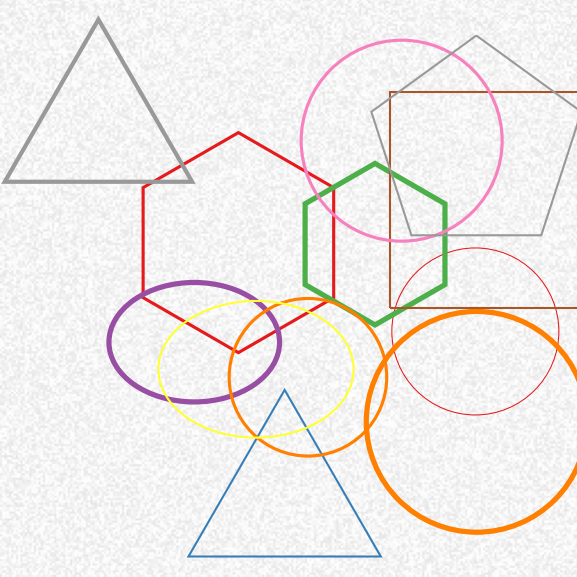[{"shape": "hexagon", "thickness": 1.5, "radius": 0.95, "center": [0.413, 0.579]}, {"shape": "circle", "thickness": 0.5, "radius": 0.72, "center": [0.823, 0.425]}, {"shape": "triangle", "thickness": 1, "radius": 0.96, "center": [0.493, 0.132]}, {"shape": "hexagon", "thickness": 2.5, "radius": 0.7, "center": [0.649, 0.576]}, {"shape": "oval", "thickness": 2.5, "radius": 0.74, "center": [0.336, 0.407]}, {"shape": "circle", "thickness": 2.5, "radius": 0.96, "center": [0.825, 0.269]}, {"shape": "circle", "thickness": 1.5, "radius": 0.68, "center": [0.533, 0.346]}, {"shape": "oval", "thickness": 1, "radius": 0.85, "center": [0.443, 0.36]}, {"shape": "square", "thickness": 1, "radius": 0.94, "center": [0.863, 0.652]}, {"shape": "circle", "thickness": 1.5, "radius": 0.87, "center": [0.696, 0.756]}, {"shape": "triangle", "thickness": 2, "radius": 0.94, "center": [0.17, 0.778]}, {"shape": "pentagon", "thickness": 1, "radius": 0.96, "center": [0.825, 0.746]}]